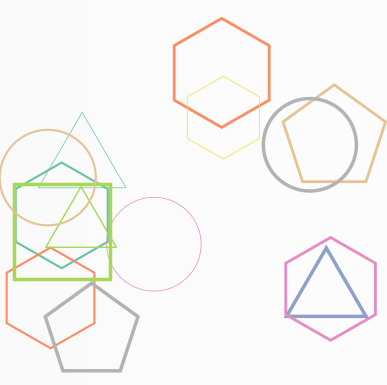[{"shape": "triangle", "thickness": 0.5, "radius": 0.65, "center": [0.212, 0.577]}, {"shape": "hexagon", "thickness": 1.5, "radius": 0.69, "center": [0.159, 0.441]}, {"shape": "hexagon", "thickness": 2, "radius": 0.71, "center": [0.572, 0.811]}, {"shape": "hexagon", "thickness": 1.5, "radius": 0.65, "center": [0.13, 0.226]}, {"shape": "triangle", "thickness": 2.5, "radius": 0.59, "center": [0.842, 0.237]}, {"shape": "hexagon", "thickness": 2, "radius": 0.67, "center": [0.853, 0.25]}, {"shape": "circle", "thickness": 0.5, "radius": 0.61, "center": [0.397, 0.366]}, {"shape": "square", "thickness": 2.5, "radius": 0.62, "center": [0.16, 0.399]}, {"shape": "triangle", "thickness": 1, "radius": 0.53, "center": [0.209, 0.41]}, {"shape": "hexagon", "thickness": 0.5, "radius": 0.54, "center": [0.576, 0.694]}, {"shape": "circle", "thickness": 1.5, "radius": 0.62, "center": [0.123, 0.539]}, {"shape": "pentagon", "thickness": 2, "radius": 0.7, "center": [0.863, 0.641]}, {"shape": "circle", "thickness": 2.5, "radius": 0.6, "center": [0.8, 0.624]}, {"shape": "pentagon", "thickness": 2.5, "radius": 0.63, "center": [0.236, 0.139]}]